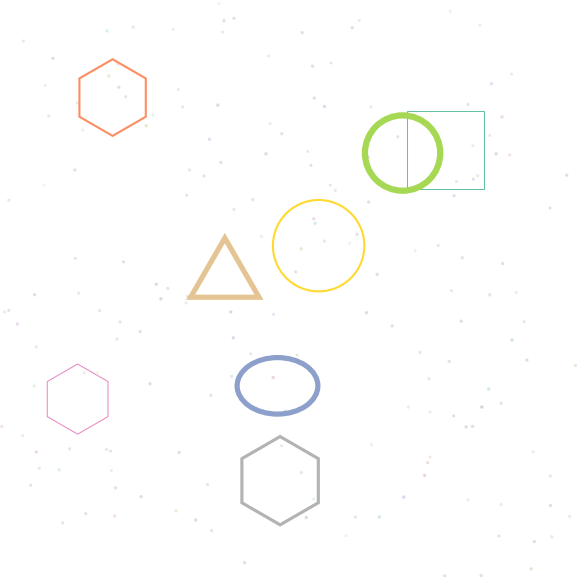[{"shape": "square", "thickness": 0.5, "radius": 0.34, "center": [0.772, 0.739]}, {"shape": "hexagon", "thickness": 1, "radius": 0.33, "center": [0.195, 0.83]}, {"shape": "oval", "thickness": 2.5, "radius": 0.35, "center": [0.481, 0.331]}, {"shape": "hexagon", "thickness": 0.5, "radius": 0.3, "center": [0.134, 0.308]}, {"shape": "circle", "thickness": 3, "radius": 0.33, "center": [0.697, 0.734]}, {"shape": "circle", "thickness": 1, "radius": 0.4, "center": [0.552, 0.574]}, {"shape": "triangle", "thickness": 2.5, "radius": 0.34, "center": [0.389, 0.519]}, {"shape": "hexagon", "thickness": 1.5, "radius": 0.38, "center": [0.485, 0.167]}]